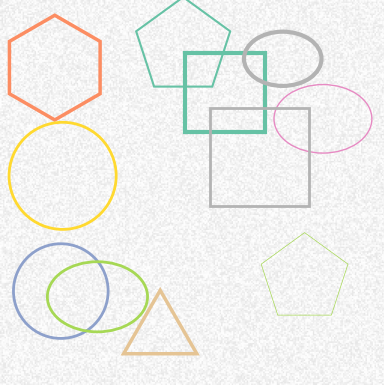[{"shape": "square", "thickness": 3, "radius": 0.52, "center": [0.585, 0.76]}, {"shape": "pentagon", "thickness": 1.5, "radius": 0.64, "center": [0.476, 0.879]}, {"shape": "hexagon", "thickness": 2.5, "radius": 0.68, "center": [0.142, 0.824]}, {"shape": "circle", "thickness": 2, "radius": 0.61, "center": [0.158, 0.244]}, {"shape": "oval", "thickness": 1, "radius": 0.64, "center": [0.839, 0.691]}, {"shape": "oval", "thickness": 2, "radius": 0.65, "center": [0.253, 0.229]}, {"shape": "pentagon", "thickness": 0.5, "radius": 0.59, "center": [0.791, 0.277]}, {"shape": "circle", "thickness": 2, "radius": 0.7, "center": [0.163, 0.543]}, {"shape": "triangle", "thickness": 2.5, "radius": 0.55, "center": [0.416, 0.136]}, {"shape": "oval", "thickness": 3, "radius": 0.5, "center": [0.734, 0.847]}, {"shape": "square", "thickness": 2, "radius": 0.64, "center": [0.673, 0.592]}]